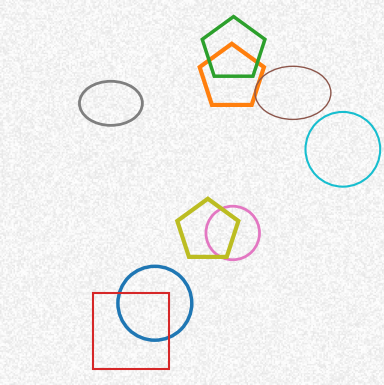[{"shape": "circle", "thickness": 2.5, "radius": 0.48, "center": [0.402, 0.212]}, {"shape": "pentagon", "thickness": 3, "radius": 0.44, "center": [0.602, 0.799]}, {"shape": "pentagon", "thickness": 2.5, "radius": 0.43, "center": [0.607, 0.871]}, {"shape": "square", "thickness": 1.5, "radius": 0.49, "center": [0.34, 0.139]}, {"shape": "oval", "thickness": 1, "radius": 0.49, "center": [0.761, 0.759]}, {"shape": "circle", "thickness": 2, "radius": 0.35, "center": [0.604, 0.395]}, {"shape": "oval", "thickness": 2, "radius": 0.41, "center": [0.288, 0.732]}, {"shape": "pentagon", "thickness": 3, "radius": 0.42, "center": [0.54, 0.4]}, {"shape": "circle", "thickness": 1.5, "radius": 0.49, "center": [0.891, 0.612]}]